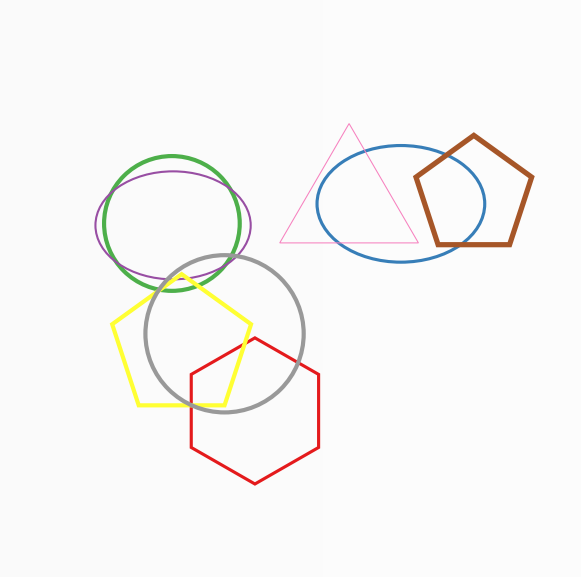[{"shape": "hexagon", "thickness": 1.5, "radius": 0.63, "center": [0.439, 0.288]}, {"shape": "oval", "thickness": 1.5, "radius": 0.72, "center": [0.69, 0.646]}, {"shape": "circle", "thickness": 2, "radius": 0.58, "center": [0.296, 0.612]}, {"shape": "oval", "thickness": 1, "radius": 0.67, "center": [0.298, 0.609]}, {"shape": "pentagon", "thickness": 2, "radius": 0.63, "center": [0.312, 0.399]}, {"shape": "pentagon", "thickness": 2.5, "radius": 0.52, "center": [0.815, 0.66]}, {"shape": "triangle", "thickness": 0.5, "radius": 0.69, "center": [0.601, 0.647]}, {"shape": "circle", "thickness": 2, "radius": 0.68, "center": [0.386, 0.421]}]